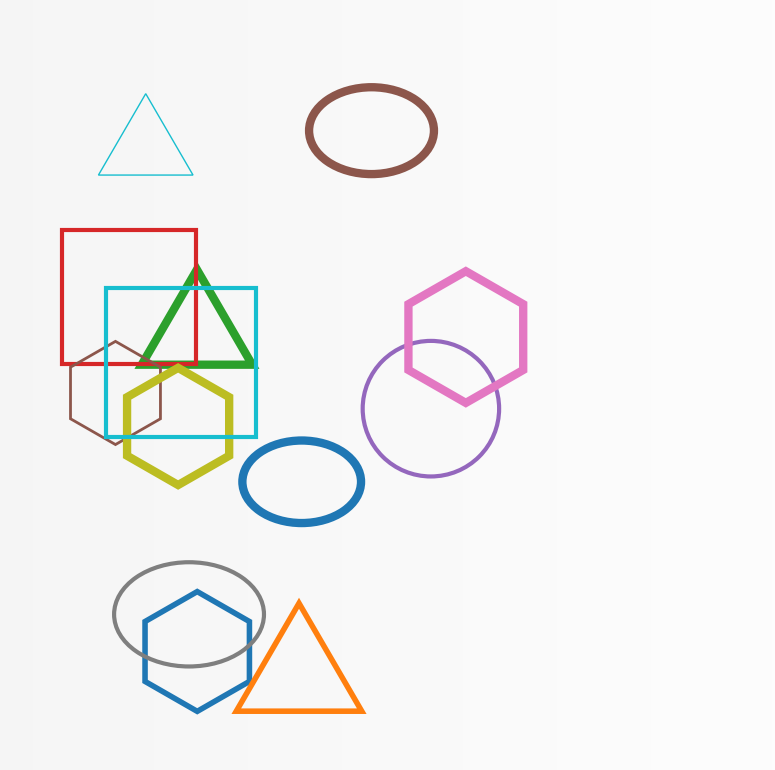[{"shape": "hexagon", "thickness": 2, "radius": 0.39, "center": [0.254, 0.154]}, {"shape": "oval", "thickness": 3, "radius": 0.38, "center": [0.389, 0.374]}, {"shape": "triangle", "thickness": 2, "radius": 0.47, "center": [0.386, 0.123]}, {"shape": "triangle", "thickness": 3, "radius": 0.41, "center": [0.254, 0.568]}, {"shape": "square", "thickness": 1.5, "radius": 0.43, "center": [0.166, 0.614]}, {"shape": "circle", "thickness": 1.5, "radius": 0.44, "center": [0.556, 0.469]}, {"shape": "hexagon", "thickness": 1, "radius": 0.34, "center": [0.149, 0.49]}, {"shape": "oval", "thickness": 3, "radius": 0.4, "center": [0.479, 0.83]}, {"shape": "hexagon", "thickness": 3, "radius": 0.43, "center": [0.601, 0.562]}, {"shape": "oval", "thickness": 1.5, "radius": 0.48, "center": [0.244, 0.202]}, {"shape": "hexagon", "thickness": 3, "radius": 0.38, "center": [0.23, 0.446]}, {"shape": "square", "thickness": 1.5, "radius": 0.48, "center": [0.234, 0.529]}, {"shape": "triangle", "thickness": 0.5, "radius": 0.35, "center": [0.188, 0.808]}]